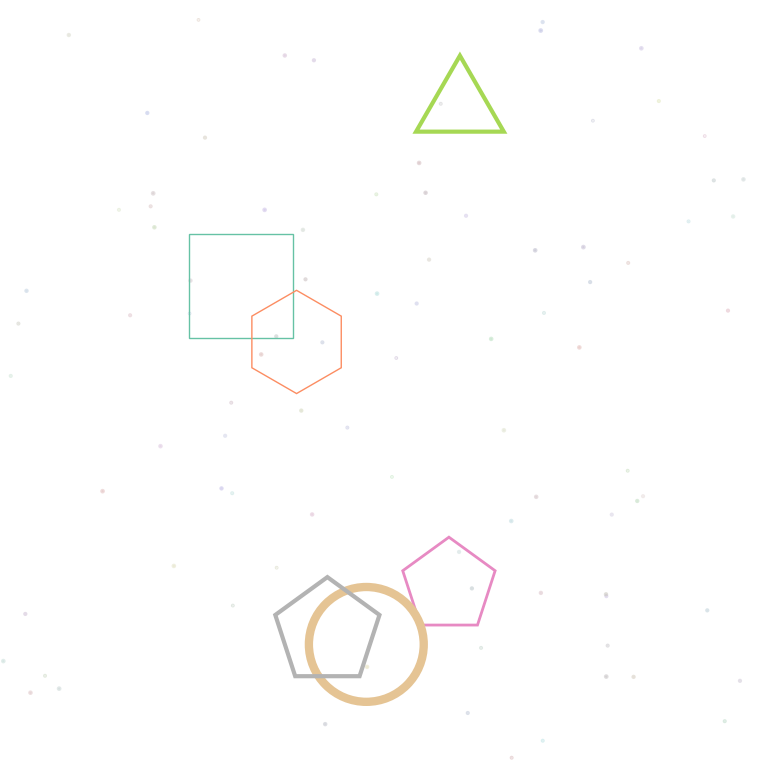[{"shape": "square", "thickness": 0.5, "radius": 0.34, "center": [0.313, 0.629]}, {"shape": "hexagon", "thickness": 0.5, "radius": 0.34, "center": [0.385, 0.556]}, {"shape": "pentagon", "thickness": 1, "radius": 0.32, "center": [0.583, 0.239]}, {"shape": "triangle", "thickness": 1.5, "radius": 0.33, "center": [0.597, 0.862]}, {"shape": "circle", "thickness": 3, "radius": 0.37, "center": [0.476, 0.163]}, {"shape": "pentagon", "thickness": 1.5, "radius": 0.36, "center": [0.425, 0.179]}]